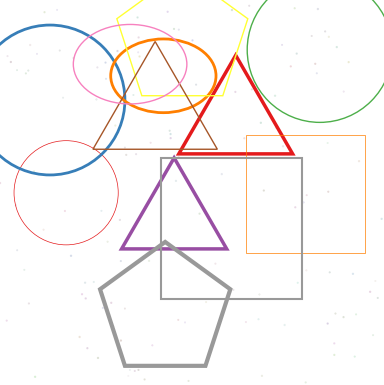[{"shape": "circle", "thickness": 0.5, "radius": 0.68, "center": [0.172, 0.499]}, {"shape": "triangle", "thickness": 2.5, "radius": 0.85, "center": [0.612, 0.686]}, {"shape": "circle", "thickness": 2, "radius": 0.97, "center": [0.13, 0.74]}, {"shape": "circle", "thickness": 1, "radius": 0.94, "center": [0.831, 0.871]}, {"shape": "triangle", "thickness": 2.5, "radius": 0.79, "center": [0.452, 0.432]}, {"shape": "square", "thickness": 0.5, "radius": 0.77, "center": [0.794, 0.496]}, {"shape": "oval", "thickness": 2, "radius": 0.68, "center": [0.424, 0.803]}, {"shape": "pentagon", "thickness": 1, "radius": 0.89, "center": [0.474, 0.896]}, {"shape": "triangle", "thickness": 1, "radius": 0.93, "center": [0.403, 0.706]}, {"shape": "oval", "thickness": 1, "radius": 0.74, "center": [0.338, 0.833]}, {"shape": "square", "thickness": 1.5, "radius": 0.91, "center": [0.601, 0.406]}, {"shape": "pentagon", "thickness": 3, "radius": 0.89, "center": [0.429, 0.194]}]